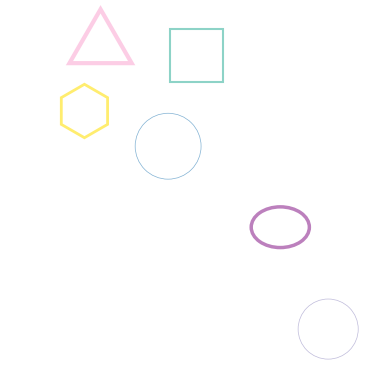[{"shape": "square", "thickness": 1.5, "radius": 0.34, "center": [0.51, 0.855]}, {"shape": "circle", "thickness": 0.5, "radius": 0.39, "center": [0.852, 0.145]}, {"shape": "circle", "thickness": 0.5, "radius": 0.43, "center": [0.437, 0.62]}, {"shape": "triangle", "thickness": 3, "radius": 0.47, "center": [0.261, 0.883]}, {"shape": "oval", "thickness": 2.5, "radius": 0.38, "center": [0.728, 0.41]}, {"shape": "hexagon", "thickness": 2, "radius": 0.35, "center": [0.219, 0.712]}]